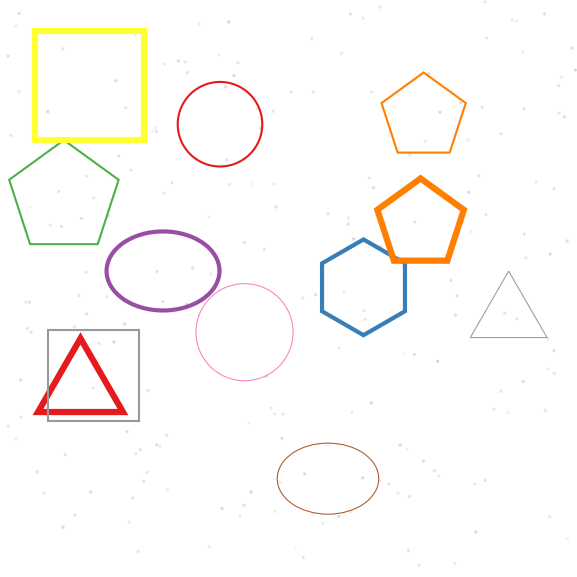[{"shape": "circle", "thickness": 1, "radius": 0.37, "center": [0.381, 0.784]}, {"shape": "triangle", "thickness": 3, "radius": 0.42, "center": [0.139, 0.328]}, {"shape": "hexagon", "thickness": 2, "radius": 0.41, "center": [0.629, 0.502]}, {"shape": "pentagon", "thickness": 1, "radius": 0.5, "center": [0.111, 0.657]}, {"shape": "oval", "thickness": 2, "radius": 0.49, "center": [0.282, 0.53]}, {"shape": "pentagon", "thickness": 1, "radius": 0.38, "center": [0.734, 0.797]}, {"shape": "pentagon", "thickness": 3, "radius": 0.39, "center": [0.728, 0.611]}, {"shape": "square", "thickness": 3, "radius": 0.47, "center": [0.155, 0.851]}, {"shape": "oval", "thickness": 0.5, "radius": 0.44, "center": [0.568, 0.17]}, {"shape": "circle", "thickness": 0.5, "radius": 0.42, "center": [0.423, 0.424]}, {"shape": "triangle", "thickness": 0.5, "radius": 0.38, "center": [0.881, 0.453]}, {"shape": "square", "thickness": 1, "radius": 0.39, "center": [0.162, 0.349]}]